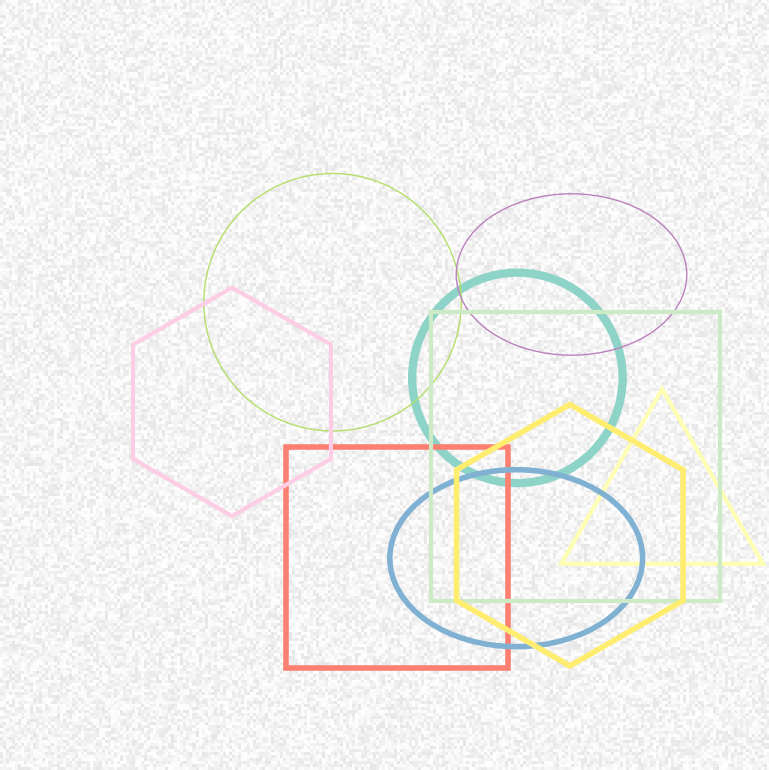[{"shape": "circle", "thickness": 3, "radius": 0.68, "center": [0.672, 0.509]}, {"shape": "triangle", "thickness": 1.5, "radius": 0.76, "center": [0.86, 0.343]}, {"shape": "square", "thickness": 2, "radius": 0.72, "center": [0.515, 0.276]}, {"shape": "oval", "thickness": 2, "radius": 0.82, "center": [0.67, 0.275]}, {"shape": "circle", "thickness": 0.5, "radius": 0.84, "center": [0.432, 0.607]}, {"shape": "hexagon", "thickness": 1.5, "radius": 0.74, "center": [0.301, 0.478]}, {"shape": "oval", "thickness": 0.5, "radius": 0.75, "center": [0.742, 0.644]}, {"shape": "square", "thickness": 1.5, "radius": 0.94, "center": [0.747, 0.407]}, {"shape": "hexagon", "thickness": 2, "radius": 0.85, "center": [0.74, 0.305]}]